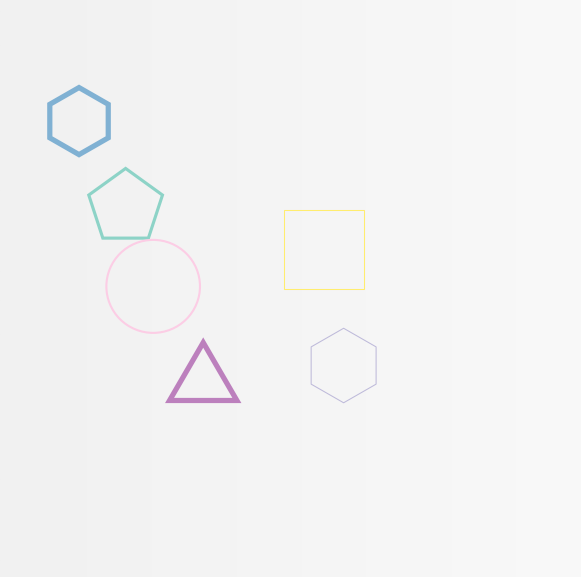[{"shape": "pentagon", "thickness": 1.5, "radius": 0.33, "center": [0.216, 0.641]}, {"shape": "hexagon", "thickness": 0.5, "radius": 0.32, "center": [0.591, 0.366]}, {"shape": "hexagon", "thickness": 2.5, "radius": 0.29, "center": [0.136, 0.789]}, {"shape": "circle", "thickness": 1, "radius": 0.4, "center": [0.264, 0.503]}, {"shape": "triangle", "thickness": 2.5, "radius": 0.33, "center": [0.35, 0.339]}, {"shape": "square", "thickness": 0.5, "radius": 0.34, "center": [0.557, 0.568]}]